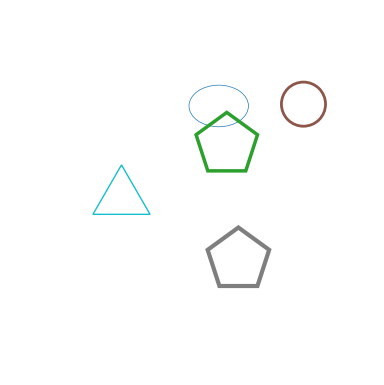[{"shape": "oval", "thickness": 0.5, "radius": 0.39, "center": [0.568, 0.725]}, {"shape": "pentagon", "thickness": 2.5, "radius": 0.42, "center": [0.589, 0.624]}, {"shape": "circle", "thickness": 2, "radius": 0.29, "center": [0.788, 0.729]}, {"shape": "pentagon", "thickness": 3, "radius": 0.42, "center": [0.619, 0.325]}, {"shape": "triangle", "thickness": 1, "radius": 0.43, "center": [0.316, 0.486]}]